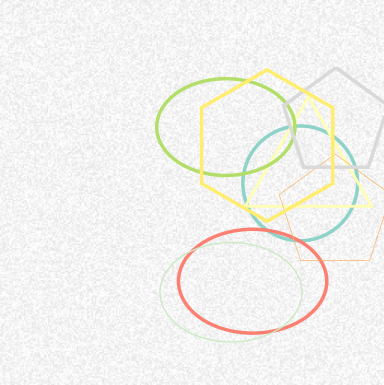[{"shape": "circle", "thickness": 2.5, "radius": 0.75, "center": [0.78, 0.524]}, {"shape": "triangle", "thickness": 2, "radius": 0.95, "center": [0.801, 0.559]}, {"shape": "oval", "thickness": 2.5, "radius": 0.96, "center": [0.656, 0.27]}, {"shape": "pentagon", "thickness": 0.5, "radius": 0.76, "center": [0.87, 0.447]}, {"shape": "oval", "thickness": 2.5, "radius": 0.9, "center": [0.587, 0.67]}, {"shape": "pentagon", "thickness": 2.5, "radius": 0.71, "center": [0.872, 0.681]}, {"shape": "oval", "thickness": 1, "radius": 0.92, "center": [0.6, 0.241]}, {"shape": "hexagon", "thickness": 2.5, "radius": 0.98, "center": [0.694, 0.622]}]